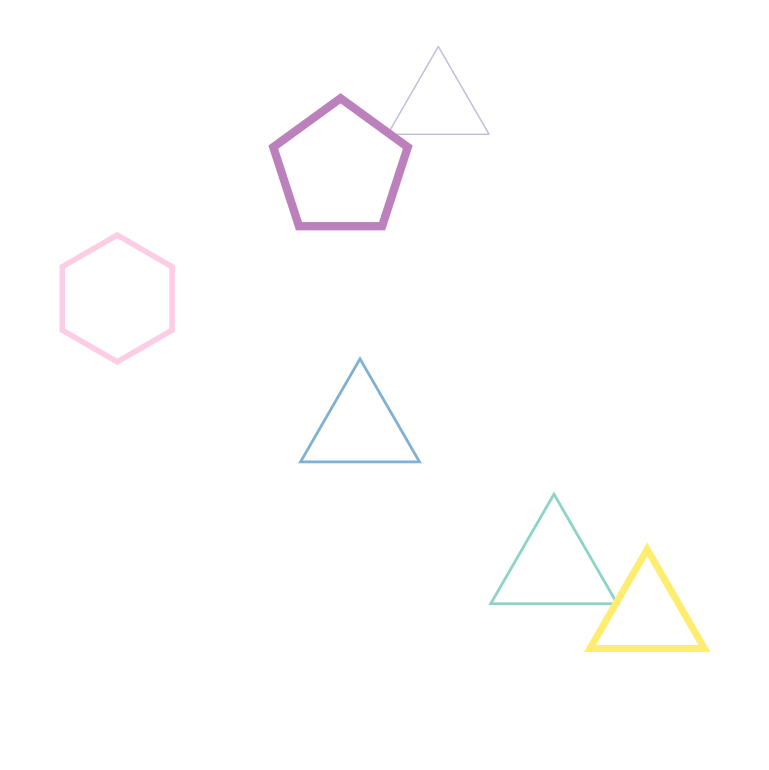[{"shape": "triangle", "thickness": 1, "radius": 0.47, "center": [0.719, 0.263]}, {"shape": "triangle", "thickness": 0.5, "radius": 0.38, "center": [0.569, 0.864]}, {"shape": "triangle", "thickness": 1, "radius": 0.45, "center": [0.468, 0.445]}, {"shape": "hexagon", "thickness": 2, "radius": 0.41, "center": [0.152, 0.612]}, {"shape": "pentagon", "thickness": 3, "radius": 0.46, "center": [0.442, 0.781]}, {"shape": "triangle", "thickness": 2.5, "radius": 0.43, "center": [0.84, 0.201]}]